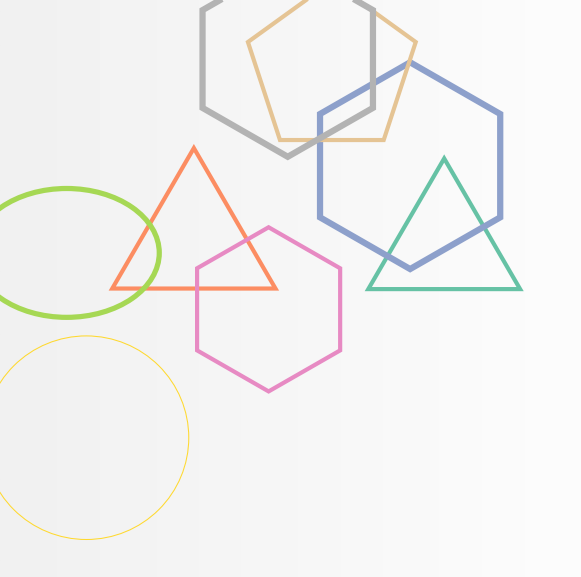[{"shape": "triangle", "thickness": 2, "radius": 0.75, "center": [0.764, 0.574]}, {"shape": "triangle", "thickness": 2, "radius": 0.81, "center": [0.334, 0.581]}, {"shape": "hexagon", "thickness": 3, "radius": 0.89, "center": [0.706, 0.712]}, {"shape": "hexagon", "thickness": 2, "radius": 0.71, "center": [0.462, 0.463]}, {"shape": "oval", "thickness": 2.5, "radius": 0.8, "center": [0.115, 0.561]}, {"shape": "circle", "thickness": 0.5, "radius": 0.88, "center": [0.148, 0.241]}, {"shape": "pentagon", "thickness": 2, "radius": 0.76, "center": [0.571, 0.879]}, {"shape": "hexagon", "thickness": 3, "radius": 0.85, "center": [0.495, 0.897]}]